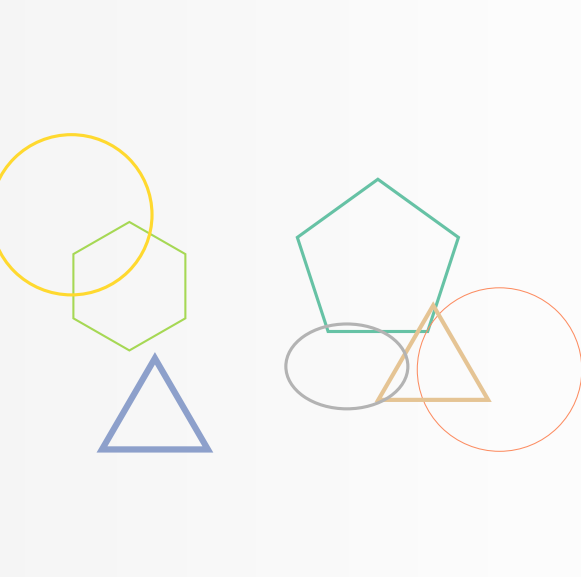[{"shape": "pentagon", "thickness": 1.5, "radius": 0.73, "center": [0.65, 0.543]}, {"shape": "circle", "thickness": 0.5, "radius": 0.71, "center": [0.859, 0.359]}, {"shape": "triangle", "thickness": 3, "radius": 0.53, "center": [0.267, 0.273]}, {"shape": "hexagon", "thickness": 1, "radius": 0.56, "center": [0.223, 0.504]}, {"shape": "circle", "thickness": 1.5, "radius": 0.69, "center": [0.123, 0.627]}, {"shape": "triangle", "thickness": 2, "radius": 0.55, "center": [0.745, 0.361]}, {"shape": "oval", "thickness": 1.5, "radius": 0.52, "center": [0.597, 0.365]}]